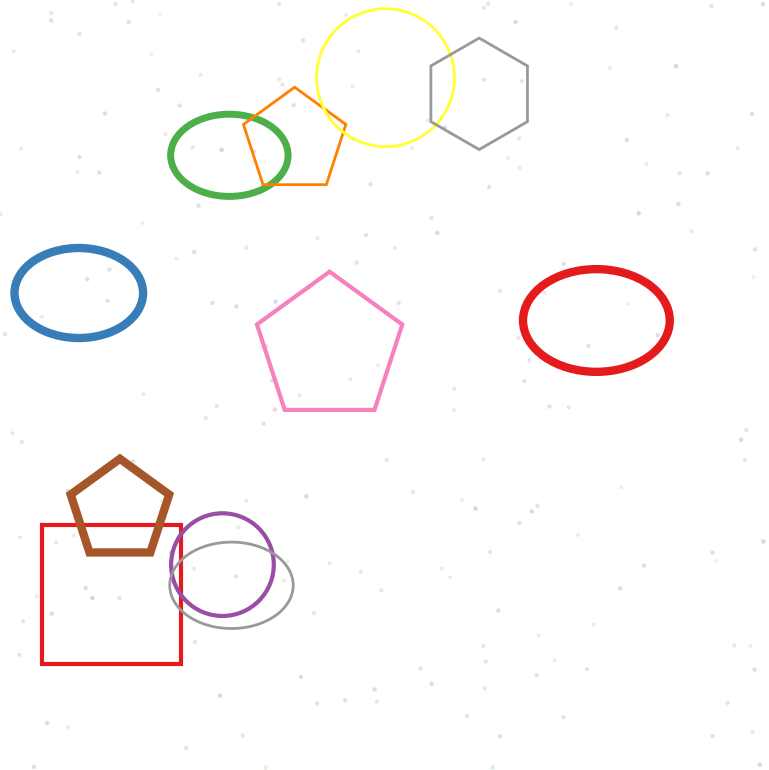[{"shape": "square", "thickness": 1.5, "radius": 0.45, "center": [0.145, 0.228]}, {"shape": "oval", "thickness": 3, "radius": 0.48, "center": [0.775, 0.584]}, {"shape": "oval", "thickness": 3, "radius": 0.42, "center": [0.102, 0.619]}, {"shape": "oval", "thickness": 2.5, "radius": 0.38, "center": [0.298, 0.798]}, {"shape": "circle", "thickness": 1.5, "radius": 0.33, "center": [0.289, 0.267]}, {"shape": "pentagon", "thickness": 1, "radius": 0.35, "center": [0.383, 0.817]}, {"shape": "circle", "thickness": 1, "radius": 0.45, "center": [0.501, 0.899]}, {"shape": "pentagon", "thickness": 3, "radius": 0.34, "center": [0.156, 0.337]}, {"shape": "pentagon", "thickness": 1.5, "radius": 0.5, "center": [0.428, 0.548]}, {"shape": "oval", "thickness": 1, "radius": 0.4, "center": [0.301, 0.24]}, {"shape": "hexagon", "thickness": 1, "radius": 0.36, "center": [0.622, 0.878]}]